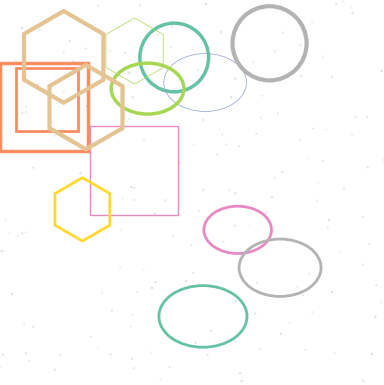[{"shape": "oval", "thickness": 2, "radius": 0.57, "center": [0.527, 0.178]}, {"shape": "circle", "thickness": 2.5, "radius": 0.45, "center": [0.453, 0.851]}, {"shape": "square", "thickness": 2, "radius": 0.41, "center": [0.122, 0.74]}, {"shape": "square", "thickness": 2.5, "radius": 0.57, "center": [0.114, 0.722]}, {"shape": "oval", "thickness": 0.5, "radius": 0.54, "center": [0.533, 0.786]}, {"shape": "oval", "thickness": 2, "radius": 0.44, "center": [0.617, 0.403]}, {"shape": "square", "thickness": 1, "radius": 0.57, "center": [0.349, 0.557]}, {"shape": "oval", "thickness": 2.5, "radius": 0.47, "center": [0.383, 0.77]}, {"shape": "hexagon", "thickness": 0.5, "radius": 0.43, "center": [0.35, 0.867]}, {"shape": "hexagon", "thickness": 2, "radius": 0.41, "center": [0.214, 0.456]}, {"shape": "hexagon", "thickness": 3, "radius": 0.55, "center": [0.223, 0.722]}, {"shape": "hexagon", "thickness": 3, "radius": 0.59, "center": [0.165, 0.852]}, {"shape": "circle", "thickness": 3, "radius": 0.48, "center": [0.7, 0.887]}, {"shape": "oval", "thickness": 2, "radius": 0.53, "center": [0.727, 0.305]}]